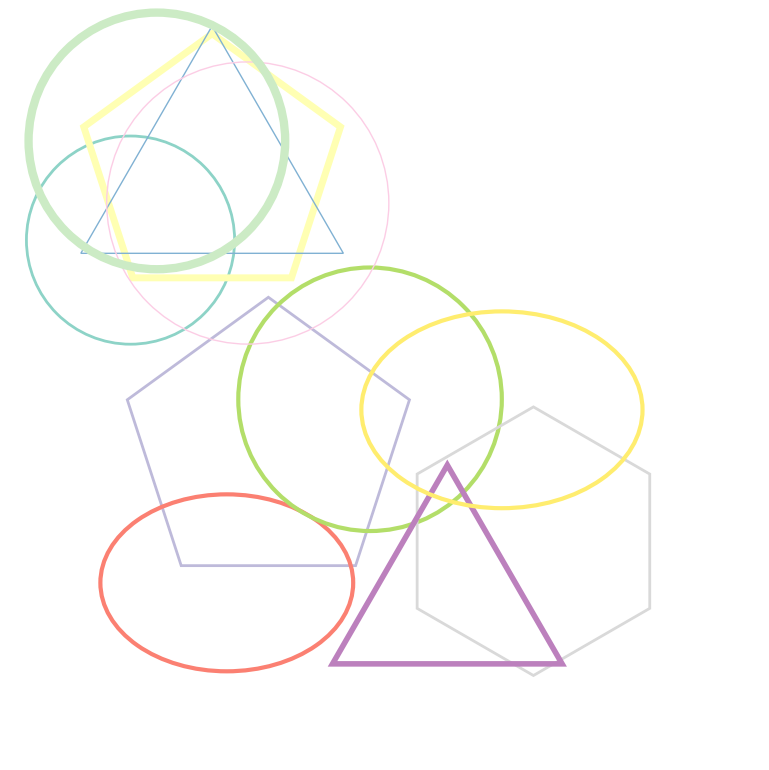[{"shape": "circle", "thickness": 1, "radius": 0.68, "center": [0.17, 0.688]}, {"shape": "pentagon", "thickness": 2.5, "radius": 0.88, "center": [0.276, 0.781]}, {"shape": "pentagon", "thickness": 1, "radius": 0.96, "center": [0.349, 0.421]}, {"shape": "oval", "thickness": 1.5, "radius": 0.82, "center": [0.295, 0.243]}, {"shape": "triangle", "thickness": 0.5, "radius": 0.98, "center": [0.275, 0.769]}, {"shape": "circle", "thickness": 1.5, "radius": 0.86, "center": [0.481, 0.481]}, {"shape": "circle", "thickness": 0.5, "radius": 0.92, "center": [0.322, 0.736]}, {"shape": "hexagon", "thickness": 1, "radius": 0.87, "center": [0.693, 0.297]}, {"shape": "triangle", "thickness": 2, "radius": 0.86, "center": [0.581, 0.224]}, {"shape": "circle", "thickness": 3, "radius": 0.83, "center": [0.204, 0.817]}, {"shape": "oval", "thickness": 1.5, "radius": 0.91, "center": [0.652, 0.468]}]